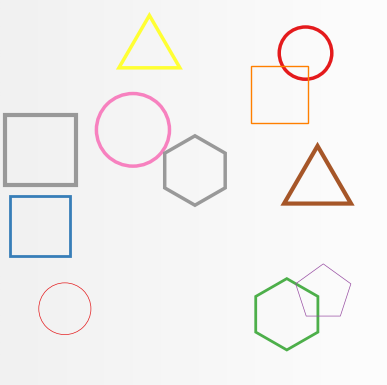[{"shape": "circle", "thickness": 0.5, "radius": 0.34, "center": [0.167, 0.198]}, {"shape": "circle", "thickness": 2.5, "radius": 0.34, "center": [0.788, 0.862]}, {"shape": "square", "thickness": 2, "radius": 0.39, "center": [0.102, 0.413]}, {"shape": "hexagon", "thickness": 2, "radius": 0.46, "center": [0.74, 0.184]}, {"shape": "pentagon", "thickness": 0.5, "radius": 0.37, "center": [0.834, 0.24]}, {"shape": "square", "thickness": 1, "radius": 0.37, "center": [0.721, 0.754]}, {"shape": "triangle", "thickness": 2.5, "radius": 0.45, "center": [0.386, 0.869]}, {"shape": "triangle", "thickness": 3, "radius": 0.5, "center": [0.819, 0.521]}, {"shape": "circle", "thickness": 2.5, "radius": 0.47, "center": [0.343, 0.663]}, {"shape": "hexagon", "thickness": 2.5, "radius": 0.45, "center": [0.503, 0.557]}, {"shape": "square", "thickness": 3, "radius": 0.46, "center": [0.104, 0.61]}]